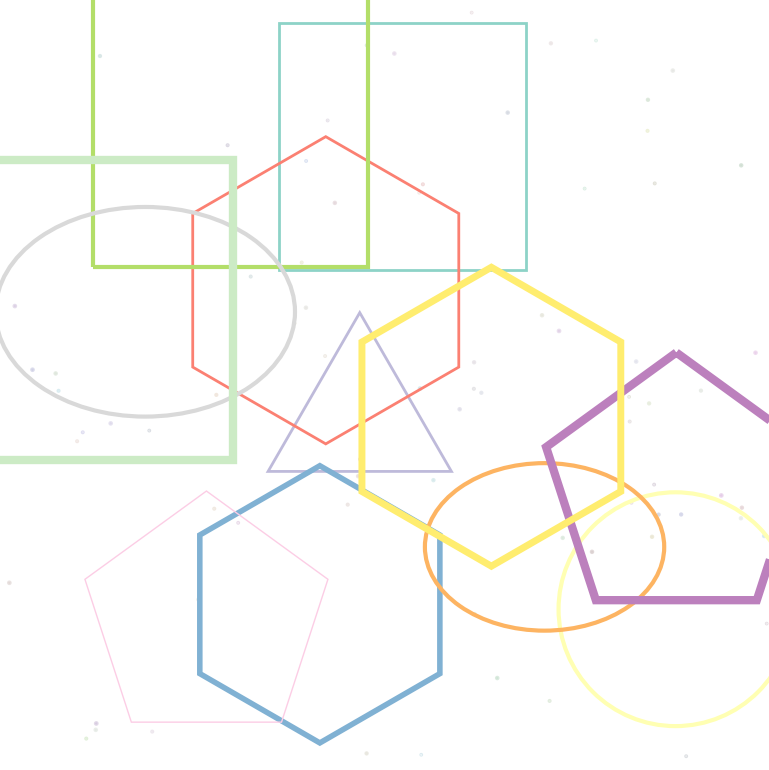[{"shape": "square", "thickness": 1, "radius": 0.8, "center": [0.522, 0.81]}, {"shape": "circle", "thickness": 1.5, "radius": 0.76, "center": [0.877, 0.209]}, {"shape": "triangle", "thickness": 1, "radius": 0.69, "center": [0.467, 0.457]}, {"shape": "hexagon", "thickness": 1, "radius": 1.0, "center": [0.423, 0.623]}, {"shape": "hexagon", "thickness": 2, "radius": 0.9, "center": [0.415, 0.215]}, {"shape": "oval", "thickness": 1.5, "radius": 0.78, "center": [0.707, 0.29]}, {"shape": "square", "thickness": 1.5, "radius": 0.89, "center": [0.3, 0.831]}, {"shape": "pentagon", "thickness": 0.5, "radius": 0.83, "center": [0.268, 0.196]}, {"shape": "oval", "thickness": 1.5, "radius": 0.97, "center": [0.189, 0.595]}, {"shape": "pentagon", "thickness": 3, "radius": 0.89, "center": [0.878, 0.364]}, {"shape": "square", "thickness": 3, "radius": 0.98, "center": [0.107, 0.598]}, {"shape": "hexagon", "thickness": 2.5, "radius": 0.97, "center": [0.638, 0.459]}]